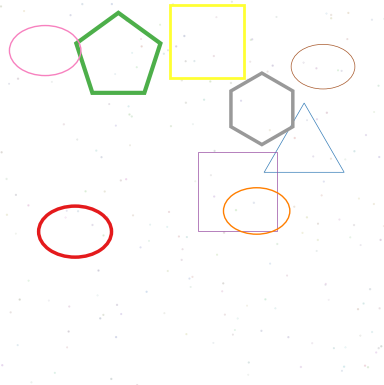[{"shape": "oval", "thickness": 2.5, "radius": 0.47, "center": [0.195, 0.398]}, {"shape": "triangle", "thickness": 0.5, "radius": 0.6, "center": [0.79, 0.612]}, {"shape": "pentagon", "thickness": 3, "radius": 0.57, "center": [0.307, 0.852]}, {"shape": "square", "thickness": 0.5, "radius": 0.51, "center": [0.617, 0.502]}, {"shape": "oval", "thickness": 1, "radius": 0.43, "center": [0.667, 0.452]}, {"shape": "square", "thickness": 2, "radius": 0.48, "center": [0.538, 0.892]}, {"shape": "oval", "thickness": 0.5, "radius": 0.41, "center": [0.839, 0.827]}, {"shape": "oval", "thickness": 1, "radius": 0.46, "center": [0.117, 0.869]}, {"shape": "hexagon", "thickness": 2.5, "radius": 0.46, "center": [0.68, 0.717]}]